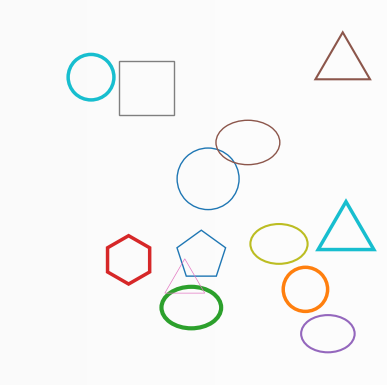[{"shape": "circle", "thickness": 1, "radius": 0.4, "center": [0.537, 0.536]}, {"shape": "pentagon", "thickness": 1, "radius": 0.33, "center": [0.519, 0.336]}, {"shape": "circle", "thickness": 2.5, "radius": 0.29, "center": [0.788, 0.248]}, {"shape": "oval", "thickness": 3, "radius": 0.39, "center": [0.494, 0.201]}, {"shape": "hexagon", "thickness": 2.5, "radius": 0.31, "center": [0.332, 0.325]}, {"shape": "oval", "thickness": 1.5, "radius": 0.35, "center": [0.846, 0.133]}, {"shape": "triangle", "thickness": 1.5, "radius": 0.41, "center": [0.884, 0.835]}, {"shape": "oval", "thickness": 1, "radius": 0.41, "center": [0.64, 0.63]}, {"shape": "triangle", "thickness": 0.5, "radius": 0.3, "center": [0.477, 0.268]}, {"shape": "square", "thickness": 1, "radius": 0.36, "center": [0.379, 0.771]}, {"shape": "oval", "thickness": 1.5, "radius": 0.37, "center": [0.72, 0.366]}, {"shape": "triangle", "thickness": 2.5, "radius": 0.41, "center": [0.893, 0.393]}, {"shape": "circle", "thickness": 2.5, "radius": 0.3, "center": [0.235, 0.8]}]